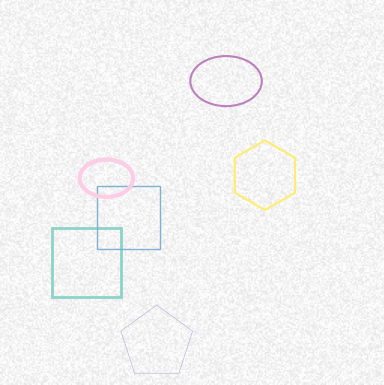[{"shape": "square", "thickness": 2, "radius": 0.45, "center": [0.225, 0.318]}, {"shape": "pentagon", "thickness": 0.5, "radius": 0.49, "center": [0.407, 0.11]}, {"shape": "square", "thickness": 1, "radius": 0.41, "center": [0.334, 0.435]}, {"shape": "oval", "thickness": 3, "radius": 0.35, "center": [0.276, 0.537]}, {"shape": "oval", "thickness": 1.5, "radius": 0.46, "center": [0.587, 0.789]}, {"shape": "hexagon", "thickness": 1.5, "radius": 0.45, "center": [0.688, 0.545]}]